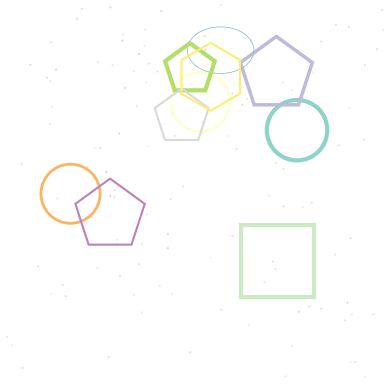[{"shape": "circle", "thickness": 3, "radius": 0.39, "center": [0.772, 0.662]}, {"shape": "circle", "thickness": 1, "radius": 0.38, "center": [0.521, 0.736]}, {"shape": "pentagon", "thickness": 2.5, "radius": 0.49, "center": [0.718, 0.807]}, {"shape": "oval", "thickness": 0.5, "radius": 0.43, "center": [0.573, 0.87]}, {"shape": "circle", "thickness": 2, "radius": 0.38, "center": [0.183, 0.497]}, {"shape": "pentagon", "thickness": 3, "radius": 0.34, "center": [0.493, 0.82]}, {"shape": "pentagon", "thickness": 1.5, "radius": 0.37, "center": [0.472, 0.696]}, {"shape": "pentagon", "thickness": 1.5, "radius": 0.47, "center": [0.286, 0.441]}, {"shape": "square", "thickness": 3, "radius": 0.47, "center": [0.721, 0.322]}, {"shape": "hexagon", "thickness": 1.5, "radius": 0.44, "center": [0.547, 0.801]}]